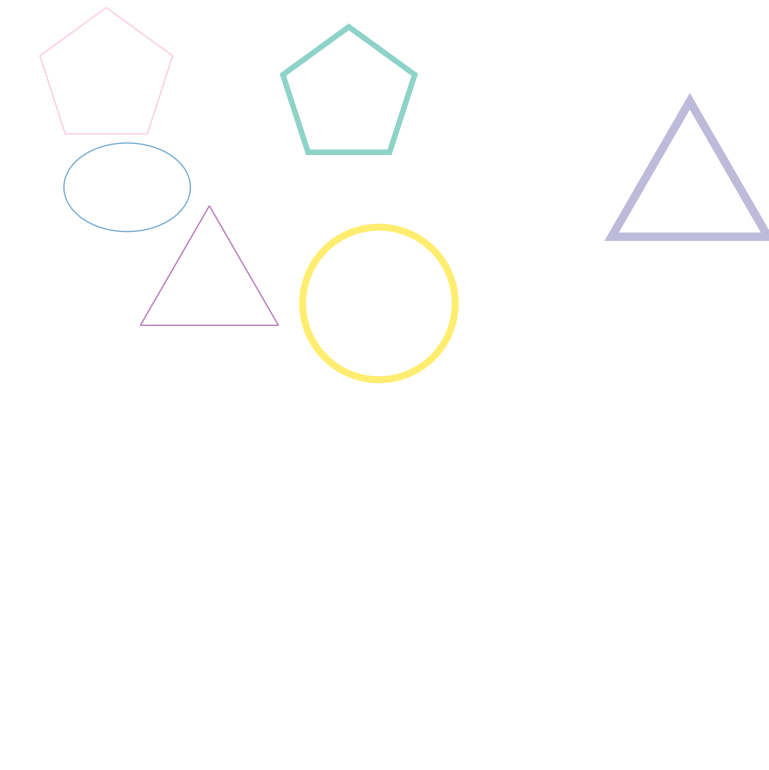[{"shape": "pentagon", "thickness": 2, "radius": 0.45, "center": [0.453, 0.875]}, {"shape": "triangle", "thickness": 3, "radius": 0.59, "center": [0.896, 0.751]}, {"shape": "oval", "thickness": 0.5, "radius": 0.41, "center": [0.165, 0.757]}, {"shape": "pentagon", "thickness": 0.5, "radius": 0.45, "center": [0.138, 0.899]}, {"shape": "triangle", "thickness": 0.5, "radius": 0.52, "center": [0.272, 0.629]}, {"shape": "circle", "thickness": 2.5, "radius": 0.5, "center": [0.492, 0.606]}]